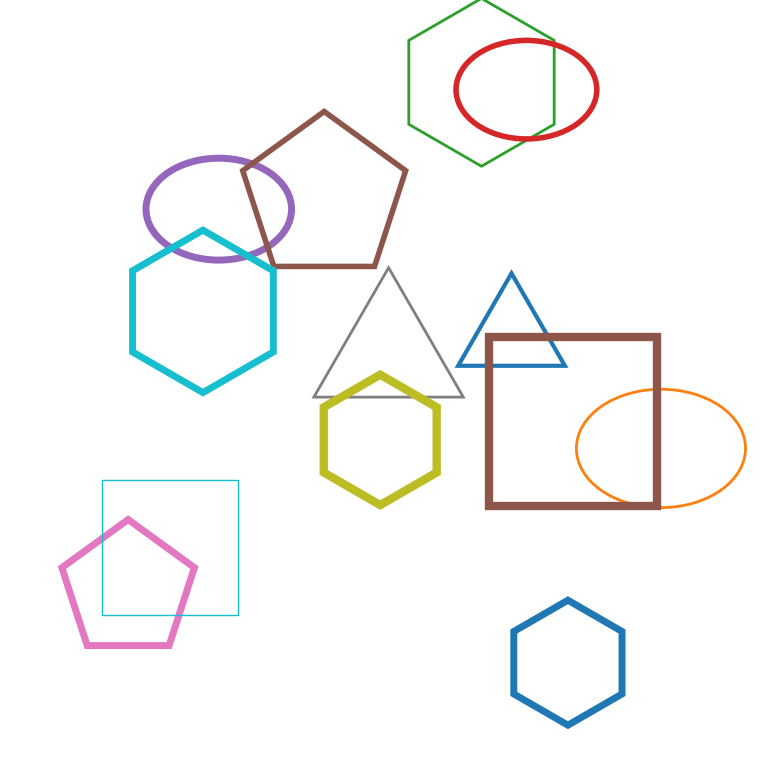[{"shape": "hexagon", "thickness": 2.5, "radius": 0.41, "center": [0.738, 0.139]}, {"shape": "triangle", "thickness": 1.5, "radius": 0.4, "center": [0.664, 0.565]}, {"shape": "oval", "thickness": 1, "radius": 0.55, "center": [0.858, 0.418]}, {"shape": "hexagon", "thickness": 1, "radius": 0.54, "center": [0.625, 0.893]}, {"shape": "oval", "thickness": 2, "radius": 0.46, "center": [0.684, 0.884]}, {"shape": "oval", "thickness": 2.5, "radius": 0.47, "center": [0.284, 0.728]}, {"shape": "pentagon", "thickness": 2, "radius": 0.56, "center": [0.421, 0.744]}, {"shape": "square", "thickness": 3, "radius": 0.55, "center": [0.744, 0.453]}, {"shape": "pentagon", "thickness": 2.5, "radius": 0.45, "center": [0.166, 0.235]}, {"shape": "triangle", "thickness": 1, "radius": 0.56, "center": [0.505, 0.54]}, {"shape": "hexagon", "thickness": 3, "radius": 0.42, "center": [0.494, 0.429]}, {"shape": "hexagon", "thickness": 2.5, "radius": 0.53, "center": [0.264, 0.596]}, {"shape": "square", "thickness": 0.5, "radius": 0.44, "center": [0.221, 0.289]}]